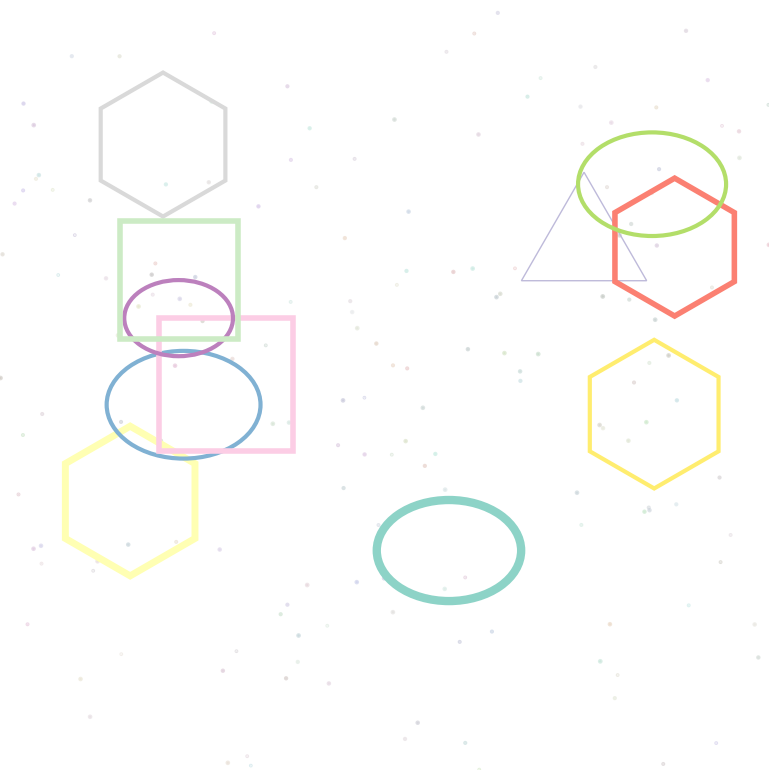[{"shape": "oval", "thickness": 3, "radius": 0.47, "center": [0.583, 0.285]}, {"shape": "hexagon", "thickness": 2.5, "radius": 0.49, "center": [0.169, 0.349]}, {"shape": "triangle", "thickness": 0.5, "radius": 0.47, "center": [0.758, 0.682]}, {"shape": "hexagon", "thickness": 2, "radius": 0.45, "center": [0.876, 0.679]}, {"shape": "oval", "thickness": 1.5, "radius": 0.5, "center": [0.238, 0.474]}, {"shape": "oval", "thickness": 1.5, "radius": 0.48, "center": [0.847, 0.761]}, {"shape": "square", "thickness": 2, "radius": 0.43, "center": [0.293, 0.501]}, {"shape": "hexagon", "thickness": 1.5, "radius": 0.47, "center": [0.212, 0.812]}, {"shape": "oval", "thickness": 1.5, "radius": 0.35, "center": [0.232, 0.587]}, {"shape": "square", "thickness": 2, "radius": 0.38, "center": [0.233, 0.637]}, {"shape": "hexagon", "thickness": 1.5, "radius": 0.48, "center": [0.85, 0.462]}]